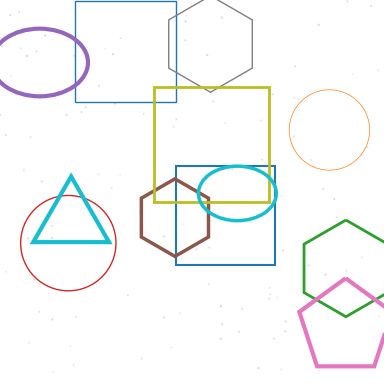[{"shape": "square", "thickness": 1, "radius": 0.66, "center": [0.326, 0.866]}, {"shape": "square", "thickness": 1.5, "radius": 0.64, "center": [0.586, 0.44]}, {"shape": "circle", "thickness": 0.5, "radius": 0.52, "center": [0.856, 0.662]}, {"shape": "hexagon", "thickness": 2, "radius": 0.63, "center": [0.898, 0.303]}, {"shape": "circle", "thickness": 1, "radius": 0.62, "center": [0.177, 0.368]}, {"shape": "oval", "thickness": 3, "radius": 0.63, "center": [0.103, 0.838]}, {"shape": "hexagon", "thickness": 2.5, "radius": 0.5, "center": [0.454, 0.435]}, {"shape": "pentagon", "thickness": 3, "radius": 0.63, "center": [0.898, 0.151]}, {"shape": "hexagon", "thickness": 1, "radius": 0.63, "center": [0.547, 0.886]}, {"shape": "square", "thickness": 2, "radius": 0.75, "center": [0.549, 0.624]}, {"shape": "triangle", "thickness": 3, "radius": 0.57, "center": [0.185, 0.428]}, {"shape": "oval", "thickness": 2.5, "radius": 0.51, "center": [0.617, 0.498]}]